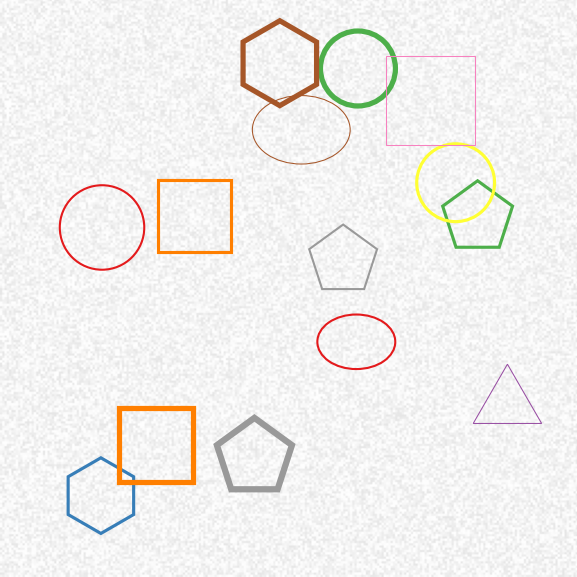[{"shape": "oval", "thickness": 1, "radius": 0.34, "center": [0.617, 0.407]}, {"shape": "circle", "thickness": 1, "radius": 0.37, "center": [0.177, 0.605]}, {"shape": "hexagon", "thickness": 1.5, "radius": 0.33, "center": [0.175, 0.141]}, {"shape": "pentagon", "thickness": 1.5, "radius": 0.32, "center": [0.827, 0.622]}, {"shape": "circle", "thickness": 2.5, "radius": 0.32, "center": [0.62, 0.881]}, {"shape": "triangle", "thickness": 0.5, "radius": 0.34, "center": [0.879, 0.3]}, {"shape": "square", "thickness": 2.5, "radius": 0.32, "center": [0.27, 0.228]}, {"shape": "square", "thickness": 1.5, "radius": 0.31, "center": [0.337, 0.624]}, {"shape": "circle", "thickness": 1.5, "radius": 0.34, "center": [0.789, 0.683]}, {"shape": "oval", "thickness": 0.5, "radius": 0.42, "center": [0.522, 0.774]}, {"shape": "hexagon", "thickness": 2.5, "radius": 0.37, "center": [0.485, 0.89]}, {"shape": "square", "thickness": 0.5, "radius": 0.38, "center": [0.746, 0.825]}, {"shape": "pentagon", "thickness": 1, "radius": 0.31, "center": [0.594, 0.549]}, {"shape": "pentagon", "thickness": 3, "radius": 0.34, "center": [0.441, 0.207]}]